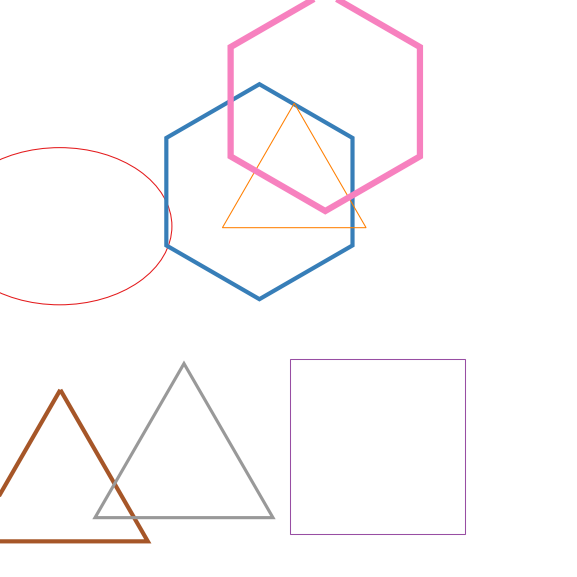[{"shape": "oval", "thickness": 0.5, "radius": 0.97, "center": [0.103, 0.607]}, {"shape": "hexagon", "thickness": 2, "radius": 0.93, "center": [0.449, 0.667]}, {"shape": "square", "thickness": 0.5, "radius": 0.76, "center": [0.653, 0.226]}, {"shape": "triangle", "thickness": 0.5, "radius": 0.72, "center": [0.51, 0.677]}, {"shape": "triangle", "thickness": 2, "radius": 0.87, "center": [0.104, 0.149]}, {"shape": "hexagon", "thickness": 3, "radius": 0.95, "center": [0.563, 0.823]}, {"shape": "triangle", "thickness": 1.5, "radius": 0.89, "center": [0.319, 0.192]}]